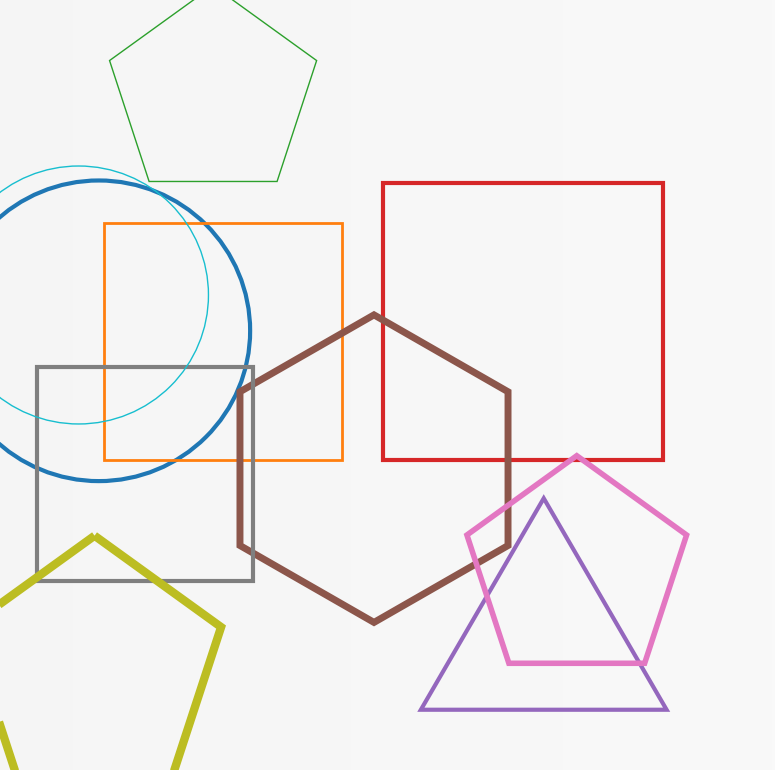[{"shape": "circle", "thickness": 1.5, "radius": 0.98, "center": [0.128, 0.57]}, {"shape": "square", "thickness": 1, "radius": 0.77, "center": [0.288, 0.557]}, {"shape": "pentagon", "thickness": 0.5, "radius": 0.7, "center": [0.275, 0.878]}, {"shape": "square", "thickness": 1.5, "radius": 0.9, "center": [0.675, 0.582]}, {"shape": "triangle", "thickness": 1.5, "radius": 0.92, "center": [0.702, 0.17]}, {"shape": "hexagon", "thickness": 2.5, "radius": 1.0, "center": [0.483, 0.391]}, {"shape": "pentagon", "thickness": 2, "radius": 0.75, "center": [0.744, 0.259]}, {"shape": "square", "thickness": 1.5, "radius": 0.7, "center": [0.187, 0.384]}, {"shape": "pentagon", "thickness": 3, "radius": 0.86, "center": [0.122, 0.133]}, {"shape": "circle", "thickness": 0.5, "radius": 0.84, "center": [0.101, 0.617]}]